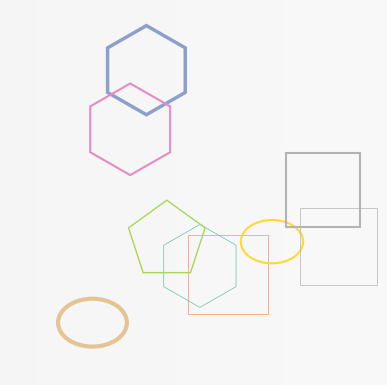[{"shape": "hexagon", "thickness": 0.5, "radius": 0.54, "center": [0.516, 0.309]}, {"shape": "square", "thickness": 0.5, "radius": 0.52, "center": [0.589, 0.287]}, {"shape": "hexagon", "thickness": 2.5, "radius": 0.58, "center": [0.378, 0.818]}, {"shape": "hexagon", "thickness": 1.5, "radius": 0.6, "center": [0.336, 0.664]}, {"shape": "pentagon", "thickness": 1, "radius": 0.52, "center": [0.431, 0.376]}, {"shape": "oval", "thickness": 1.5, "radius": 0.4, "center": [0.702, 0.372]}, {"shape": "oval", "thickness": 3, "radius": 0.44, "center": [0.239, 0.162]}, {"shape": "square", "thickness": 0.5, "radius": 0.5, "center": [0.873, 0.36]}, {"shape": "square", "thickness": 1.5, "radius": 0.48, "center": [0.833, 0.506]}]